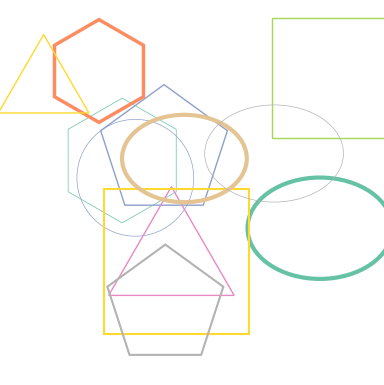[{"shape": "oval", "thickness": 3, "radius": 0.94, "center": [0.831, 0.407]}, {"shape": "hexagon", "thickness": 0.5, "radius": 0.81, "center": [0.317, 0.583]}, {"shape": "hexagon", "thickness": 2.5, "radius": 0.67, "center": [0.257, 0.816]}, {"shape": "pentagon", "thickness": 1, "radius": 0.87, "center": [0.426, 0.607]}, {"shape": "circle", "thickness": 0.5, "radius": 0.76, "center": [0.351, 0.538]}, {"shape": "triangle", "thickness": 1, "radius": 0.94, "center": [0.445, 0.327]}, {"shape": "square", "thickness": 1, "radius": 0.78, "center": [0.861, 0.797]}, {"shape": "square", "thickness": 1.5, "radius": 0.94, "center": [0.457, 0.321]}, {"shape": "triangle", "thickness": 1, "radius": 0.68, "center": [0.113, 0.774]}, {"shape": "oval", "thickness": 3, "radius": 0.81, "center": [0.479, 0.588]}, {"shape": "oval", "thickness": 0.5, "radius": 0.9, "center": [0.712, 0.601]}, {"shape": "pentagon", "thickness": 1.5, "radius": 0.79, "center": [0.429, 0.206]}]